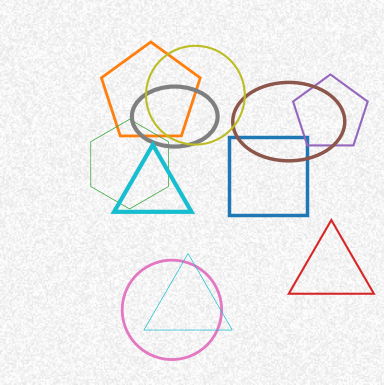[{"shape": "square", "thickness": 2.5, "radius": 0.51, "center": [0.695, 0.544]}, {"shape": "pentagon", "thickness": 2, "radius": 0.67, "center": [0.392, 0.756]}, {"shape": "hexagon", "thickness": 0.5, "radius": 0.58, "center": [0.337, 0.574]}, {"shape": "triangle", "thickness": 1.5, "radius": 0.64, "center": [0.861, 0.301]}, {"shape": "pentagon", "thickness": 1.5, "radius": 0.51, "center": [0.858, 0.705]}, {"shape": "oval", "thickness": 2.5, "radius": 0.73, "center": [0.75, 0.684]}, {"shape": "circle", "thickness": 2, "radius": 0.65, "center": [0.447, 0.195]}, {"shape": "oval", "thickness": 3, "radius": 0.56, "center": [0.454, 0.697]}, {"shape": "circle", "thickness": 1.5, "radius": 0.64, "center": [0.507, 0.753]}, {"shape": "triangle", "thickness": 3, "radius": 0.58, "center": [0.397, 0.508]}, {"shape": "triangle", "thickness": 0.5, "radius": 0.66, "center": [0.489, 0.209]}]